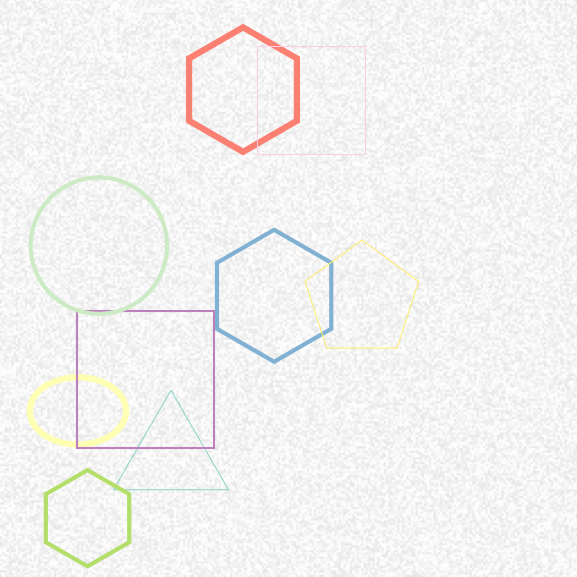[{"shape": "triangle", "thickness": 0.5, "radius": 0.57, "center": [0.296, 0.209]}, {"shape": "oval", "thickness": 3, "radius": 0.42, "center": [0.135, 0.288]}, {"shape": "hexagon", "thickness": 3, "radius": 0.54, "center": [0.421, 0.844]}, {"shape": "hexagon", "thickness": 2, "radius": 0.57, "center": [0.475, 0.487]}, {"shape": "hexagon", "thickness": 2, "radius": 0.42, "center": [0.152, 0.102]}, {"shape": "square", "thickness": 0.5, "radius": 0.47, "center": [0.539, 0.825]}, {"shape": "square", "thickness": 1, "radius": 0.59, "center": [0.252, 0.343]}, {"shape": "circle", "thickness": 2, "radius": 0.59, "center": [0.171, 0.574]}, {"shape": "pentagon", "thickness": 0.5, "radius": 0.52, "center": [0.627, 0.48]}]